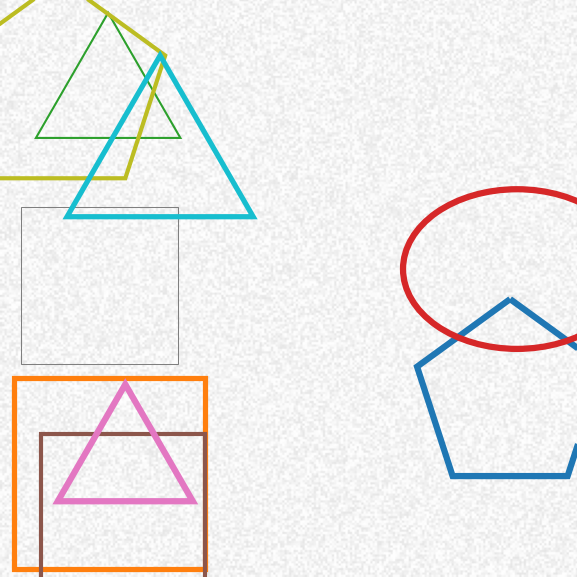[{"shape": "pentagon", "thickness": 3, "radius": 0.85, "center": [0.883, 0.312]}, {"shape": "square", "thickness": 2.5, "radius": 0.83, "center": [0.189, 0.18]}, {"shape": "triangle", "thickness": 1, "radius": 0.72, "center": [0.187, 0.833]}, {"shape": "oval", "thickness": 3, "radius": 0.99, "center": [0.895, 0.533]}, {"shape": "square", "thickness": 2, "radius": 0.71, "center": [0.213, 0.105]}, {"shape": "triangle", "thickness": 3, "radius": 0.67, "center": [0.217, 0.199]}, {"shape": "square", "thickness": 0.5, "radius": 0.68, "center": [0.172, 0.505]}, {"shape": "pentagon", "thickness": 2, "radius": 0.95, "center": [0.105, 0.844]}, {"shape": "triangle", "thickness": 2.5, "radius": 0.93, "center": [0.277, 0.717]}]